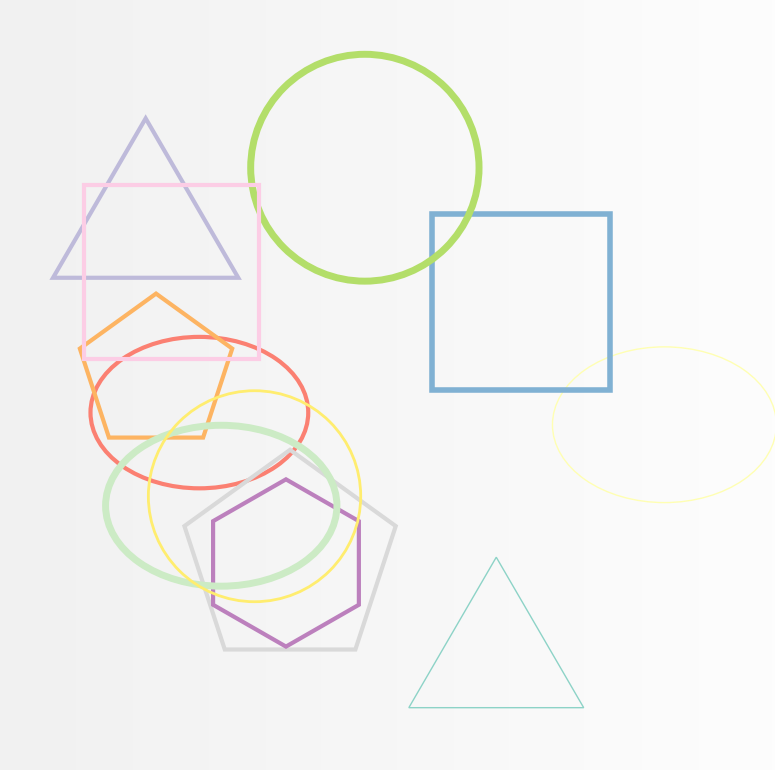[{"shape": "triangle", "thickness": 0.5, "radius": 0.65, "center": [0.64, 0.146]}, {"shape": "oval", "thickness": 0.5, "radius": 0.72, "center": [0.857, 0.448]}, {"shape": "triangle", "thickness": 1.5, "radius": 0.69, "center": [0.188, 0.708]}, {"shape": "oval", "thickness": 1.5, "radius": 0.7, "center": [0.257, 0.464]}, {"shape": "square", "thickness": 2, "radius": 0.57, "center": [0.672, 0.608]}, {"shape": "pentagon", "thickness": 1.5, "radius": 0.52, "center": [0.201, 0.515]}, {"shape": "circle", "thickness": 2.5, "radius": 0.74, "center": [0.471, 0.782]}, {"shape": "square", "thickness": 1.5, "radius": 0.56, "center": [0.221, 0.647]}, {"shape": "pentagon", "thickness": 1.5, "radius": 0.72, "center": [0.374, 0.272]}, {"shape": "hexagon", "thickness": 1.5, "radius": 0.54, "center": [0.369, 0.269]}, {"shape": "oval", "thickness": 2.5, "radius": 0.75, "center": [0.285, 0.343]}, {"shape": "circle", "thickness": 1, "radius": 0.69, "center": [0.328, 0.356]}]